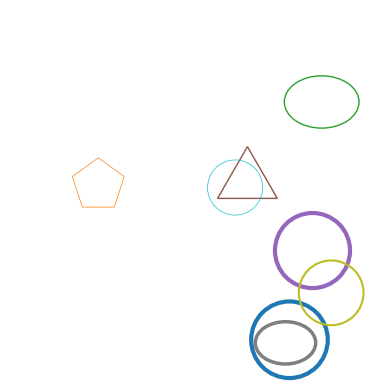[{"shape": "circle", "thickness": 3, "radius": 0.5, "center": [0.752, 0.118]}, {"shape": "pentagon", "thickness": 0.5, "radius": 0.35, "center": [0.255, 0.519]}, {"shape": "oval", "thickness": 1, "radius": 0.49, "center": [0.835, 0.735]}, {"shape": "circle", "thickness": 3, "radius": 0.49, "center": [0.812, 0.349]}, {"shape": "triangle", "thickness": 1, "radius": 0.45, "center": [0.643, 0.53]}, {"shape": "oval", "thickness": 2.5, "radius": 0.39, "center": [0.742, 0.109]}, {"shape": "circle", "thickness": 1.5, "radius": 0.42, "center": [0.86, 0.239]}, {"shape": "circle", "thickness": 0.5, "radius": 0.36, "center": [0.611, 0.513]}]